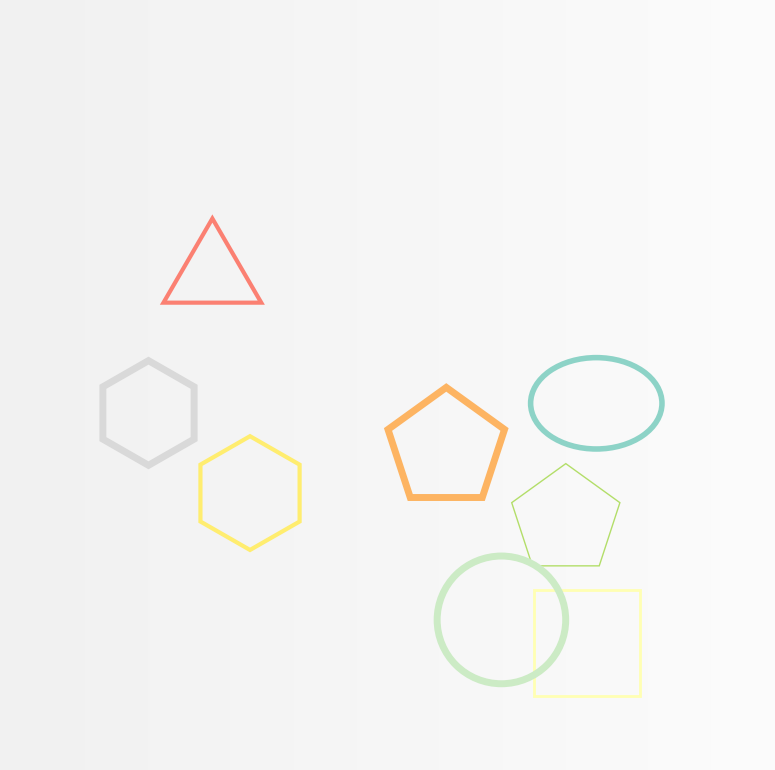[{"shape": "oval", "thickness": 2, "radius": 0.42, "center": [0.769, 0.476]}, {"shape": "square", "thickness": 1, "radius": 0.34, "center": [0.757, 0.165]}, {"shape": "triangle", "thickness": 1.5, "radius": 0.36, "center": [0.274, 0.643]}, {"shape": "pentagon", "thickness": 2.5, "radius": 0.4, "center": [0.576, 0.418]}, {"shape": "pentagon", "thickness": 0.5, "radius": 0.37, "center": [0.73, 0.325]}, {"shape": "hexagon", "thickness": 2.5, "radius": 0.34, "center": [0.192, 0.464]}, {"shape": "circle", "thickness": 2.5, "radius": 0.41, "center": [0.647, 0.195]}, {"shape": "hexagon", "thickness": 1.5, "radius": 0.37, "center": [0.323, 0.36]}]